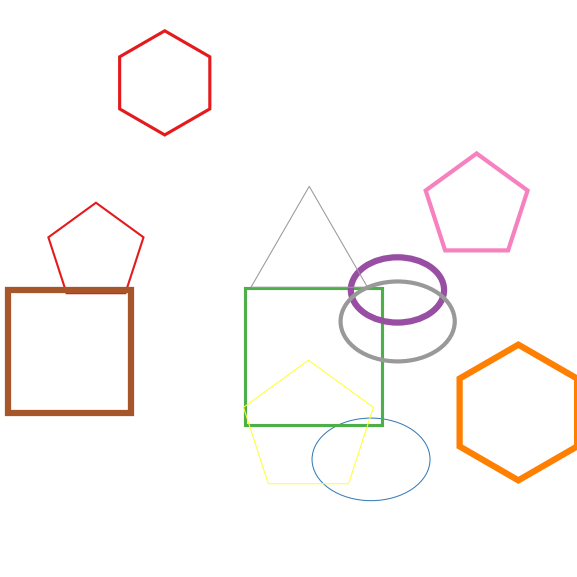[{"shape": "pentagon", "thickness": 1, "radius": 0.43, "center": [0.166, 0.561]}, {"shape": "hexagon", "thickness": 1.5, "radius": 0.45, "center": [0.285, 0.856]}, {"shape": "oval", "thickness": 0.5, "radius": 0.51, "center": [0.642, 0.204]}, {"shape": "square", "thickness": 1.5, "radius": 0.59, "center": [0.542, 0.382]}, {"shape": "oval", "thickness": 3, "radius": 0.4, "center": [0.688, 0.497]}, {"shape": "hexagon", "thickness": 3, "radius": 0.59, "center": [0.898, 0.285]}, {"shape": "pentagon", "thickness": 0.5, "radius": 0.59, "center": [0.534, 0.257]}, {"shape": "square", "thickness": 3, "radius": 0.53, "center": [0.121, 0.39]}, {"shape": "pentagon", "thickness": 2, "radius": 0.46, "center": [0.825, 0.641]}, {"shape": "oval", "thickness": 2, "radius": 0.49, "center": [0.689, 0.443]}, {"shape": "triangle", "thickness": 0.5, "radius": 0.58, "center": [0.535, 0.56]}]